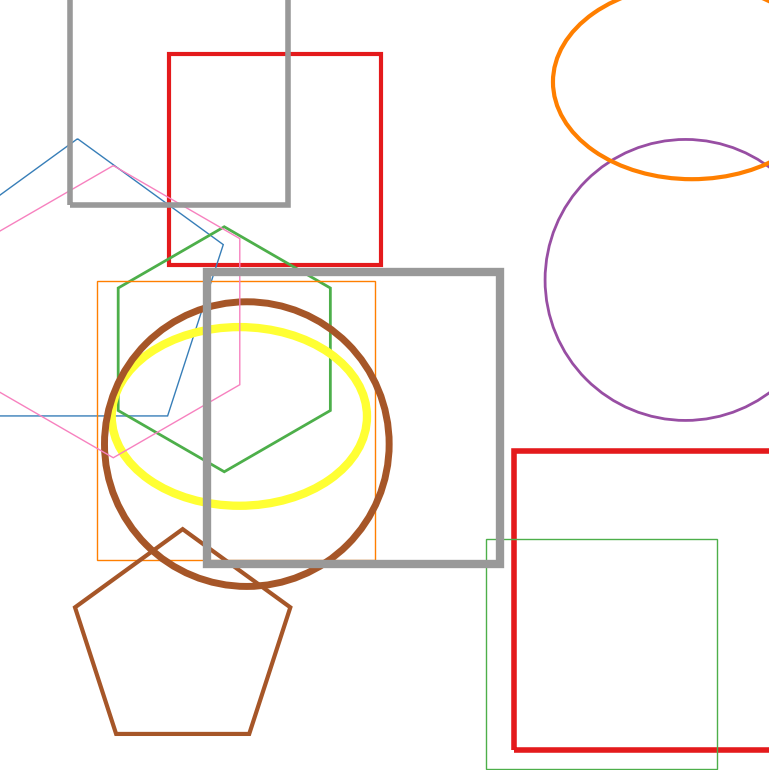[{"shape": "square", "thickness": 1.5, "radius": 0.69, "center": [0.357, 0.793]}, {"shape": "square", "thickness": 2, "radius": 0.97, "center": [0.861, 0.22]}, {"shape": "pentagon", "thickness": 0.5, "radius": 0.99, "center": [0.101, 0.621]}, {"shape": "hexagon", "thickness": 1, "radius": 0.8, "center": [0.291, 0.546]}, {"shape": "square", "thickness": 0.5, "radius": 0.75, "center": [0.781, 0.15]}, {"shape": "circle", "thickness": 1, "radius": 0.91, "center": [0.89, 0.636]}, {"shape": "square", "thickness": 0.5, "radius": 0.9, "center": [0.306, 0.454]}, {"shape": "oval", "thickness": 1.5, "radius": 0.9, "center": [0.899, 0.894]}, {"shape": "oval", "thickness": 3, "radius": 0.83, "center": [0.311, 0.459]}, {"shape": "pentagon", "thickness": 1.5, "radius": 0.74, "center": [0.237, 0.166]}, {"shape": "circle", "thickness": 2.5, "radius": 0.92, "center": [0.321, 0.423]}, {"shape": "hexagon", "thickness": 0.5, "radius": 0.95, "center": [0.147, 0.595]}, {"shape": "square", "thickness": 3, "radius": 0.95, "center": [0.459, 0.457]}, {"shape": "square", "thickness": 2, "radius": 0.71, "center": [0.233, 0.875]}]